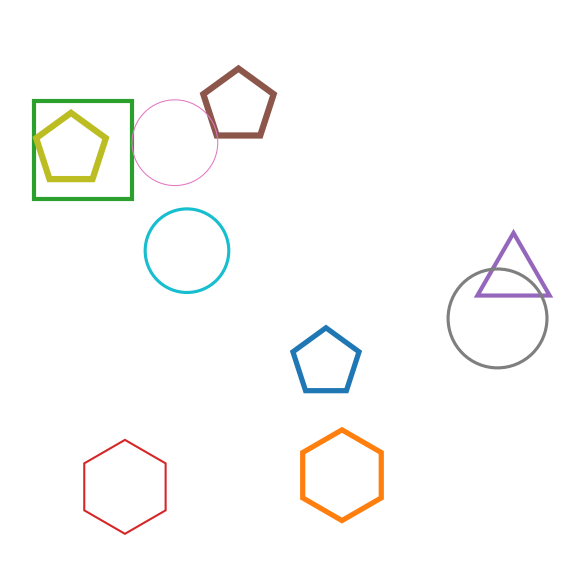[{"shape": "pentagon", "thickness": 2.5, "radius": 0.3, "center": [0.564, 0.371]}, {"shape": "hexagon", "thickness": 2.5, "radius": 0.39, "center": [0.592, 0.176]}, {"shape": "square", "thickness": 2, "radius": 0.42, "center": [0.143, 0.739]}, {"shape": "hexagon", "thickness": 1, "radius": 0.41, "center": [0.216, 0.156]}, {"shape": "triangle", "thickness": 2, "radius": 0.36, "center": [0.889, 0.523]}, {"shape": "pentagon", "thickness": 3, "radius": 0.32, "center": [0.413, 0.816]}, {"shape": "circle", "thickness": 0.5, "radius": 0.37, "center": [0.303, 0.752]}, {"shape": "circle", "thickness": 1.5, "radius": 0.43, "center": [0.862, 0.448]}, {"shape": "pentagon", "thickness": 3, "radius": 0.32, "center": [0.123, 0.74]}, {"shape": "circle", "thickness": 1.5, "radius": 0.36, "center": [0.324, 0.565]}]